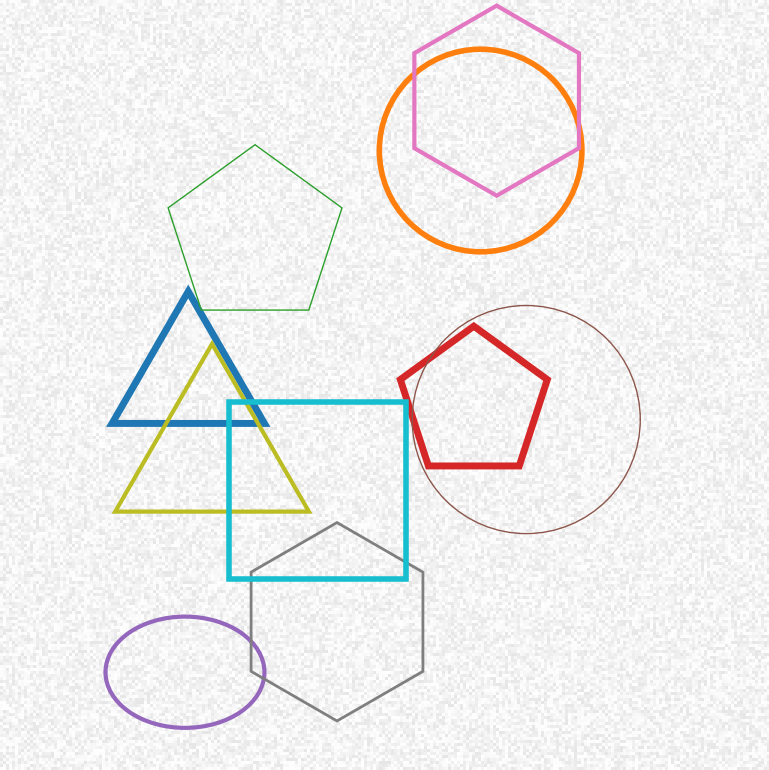[{"shape": "triangle", "thickness": 2.5, "radius": 0.57, "center": [0.244, 0.507]}, {"shape": "circle", "thickness": 2, "radius": 0.66, "center": [0.624, 0.805]}, {"shape": "pentagon", "thickness": 0.5, "radius": 0.59, "center": [0.331, 0.693]}, {"shape": "pentagon", "thickness": 2.5, "radius": 0.5, "center": [0.615, 0.476]}, {"shape": "oval", "thickness": 1.5, "radius": 0.52, "center": [0.24, 0.127]}, {"shape": "circle", "thickness": 0.5, "radius": 0.74, "center": [0.683, 0.455]}, {"shape": "hexagon", "thickness": 1.5, "radius": 0.62, "center": [0.645, 0.869]}, {"shape": "hexagon", "thickness": 1, "radius": 0.64, "center": [0.438, 0.193]}, {"shape": "triangle", "thickness": 1.5, "radius": 0.73, "center": [0.275, 0.408]}, {"shape": "square", "thickness": 2, "radius": 0.57, "center": [0.412, 0.363]}]